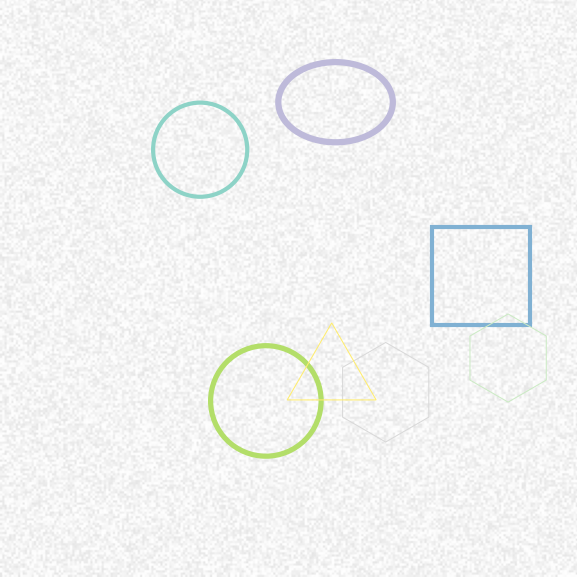[{"shape": "circle", "thickness": 2, "radius": 0.41, "center": [0.347, 0.74]}, {"shape": "oval", "thickness": 3, "radius": 0.5, "center": [0.581, 0.822]}, {"shape": "square", "thickness": 2, "radius": 0.42, "center": [0.833, 0.522]}, {"shape": "circle", "thickness": 2.5, "radius": 0.48, "center": [0.46, 0.305]}, {"shape": "hexagon", "thickness": 0.5, "radius": 0.43, "center": [0.668, 0.32]}, {"shape": "hexagon", "thickness": 0.5, "radius": 0.38, "center": [0.88, 0.379]}, {"shape": "triangle", "thickness": 0.5, "radius": 0.44, "center": [0.574, 0.351]}]